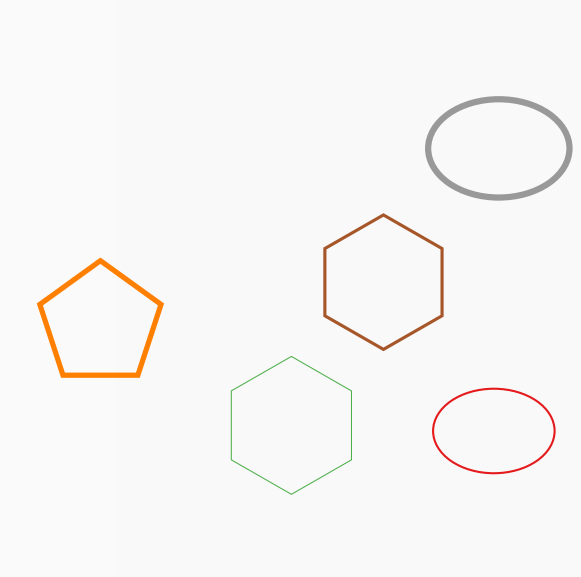[{"shape": "oval", "thickness": 1, "radius": 0.52, "center": [0.85, 0.253]}, {"shape": "hexagon", "thickness": 0.5, "radius": 0.6, "center": [0.501, 0.263]}, {"shape": "pentagon", "thickness": 2.5, "radius": 0.55, "center": [0.173, 0.438]}, {"shape": "hexagon", "thickness": 1.5, "radius": 0.58, "center": [0.66, 0.511]}, {"shape": "oval", "thickness": 3, "radius": 0.61, "center": [0.858, 0.742]}]